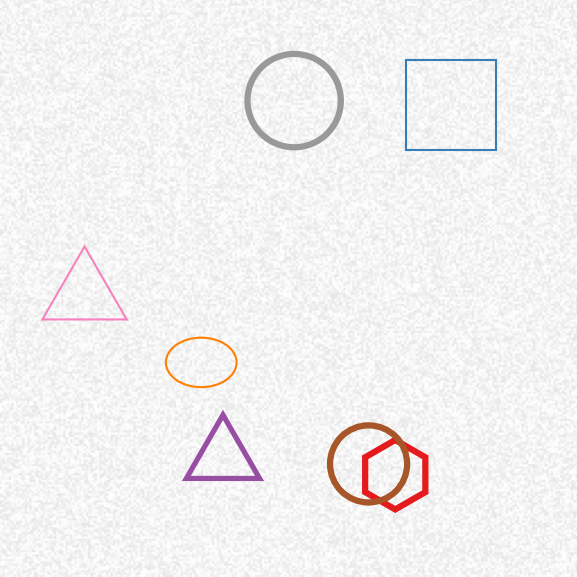[{"shape": "hexagon", "thickness": 3, "radius": 0.3, "center": [0.684, 0.177]}, {"shape": "square", "thickness": 1, "radius": 0.39, "center": [0.781, 0.817]}, {"shape": "triangle", "thickness": 2.5, "radius": 0.37, "center": [0.386, 0.207]}, {"shape": "oval", "thickness": 1, "radius": 0.31, "center": [0.348, 0.372]}, {"shape": "circle", "thickness": 3, "radius": 0.33, "center": [0.638, 0.196]}, {"shape": "triangle", "thickness": 1, "radius": 0.42, "center": [0.146, 0.488]}, {"shape": "circle", "thickness": 3, "radius": 0.4, "center": [0.509, 0.825]}]